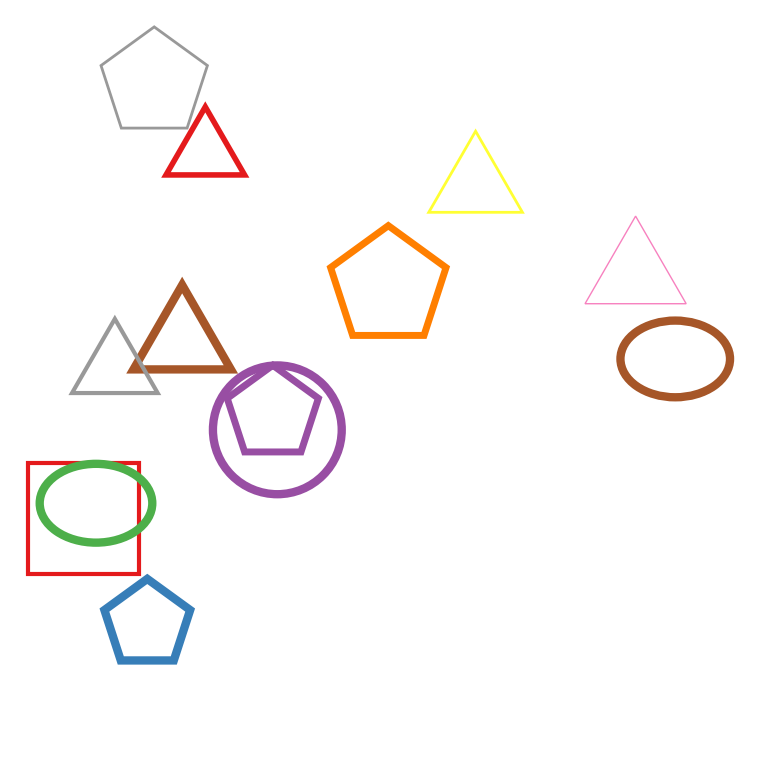[{"shape": "square", "thickness": 1.5, "radius": 0.36, "center": [0.109, 0.327]}, {"shape": "triangle", "thickness": 2, "radius": 0.29, "center": [0.267, 0.802]}, {"shape": "pentagon", "thickness": 3, "radius": 0.29, "center": [0.191, 0.19]}, {"shape": "oval", "thickness": 3, "radius": 0.37, "center": [0.125, 0.346]}, {"shape": "circle", "thickness": 3, "radius": 0.42, "center": [0.36, 0.442]}, {"shape": "pentagon", "thickness": 2.5, "radius": 0.31, "center": [0.354, 0.463]}, {"shape": "pentagon", "thickness": 2.5, "radius": 0.39, "center": [0.504, 0.628]}, {"shape": "triangle", "thickness": 1, "radius": 0.35, "center": [0.618, 0.759]}, {"shape": "triangle", "thickness": 3, "radius": 0.37, "center": [0.237, 0.557]}, {"shape": "oval", "thickness": 3, "radius": 0.36, "center": [0.877, 0.534]}, {"shape": "triangle", "thickness": 0.5, "radius": 0.38, "center": [0.825, 0.643]}, {"shape": "pentagon", "thickness": 1, "radius": 0.36, "center": [0.2, 0.892]}, {"shape": "triangle", "thickness": 1.5, "radius": 0.32, "center": [0.149, 0.522]}]